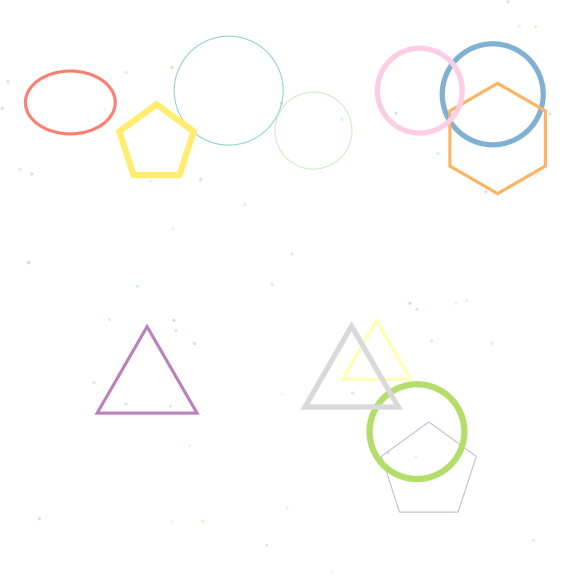[{"shape": "circle", "thickness": 0.5, "radius": 0.47, "center": [0.396, 0.842]}, {"shape": "triangle", "thickness": 1.5, "radius": 0.34, "center": [0.652, 0.376]}, {"shape": "pentagon", "thickness": 0.5, "radius": 0.43, "center": [0.743, 0.182]}, {"shape": "oval", "thickness": 1.5, "radius": 0.39, "center": [0.122, 0.822]}, {"shape": "circle", "thickness": 2.5, "radius": 0.44, "center": [0.853, 0.836]}, {"shape": "hexagon", "thickness": 1.5, "radius": 0.48, "center": [0.862, 0.759]}, {"shape": "circle", "thickness": 3, "radius": 0.41, "center": [0.722, 0.252]}, {"shape": "circle", "thickness": 2.5, "radius": 0.37, "center": [0.727, 0.842]}, {"shape": "triangle", "thickness": 2.5, "radius": 0.47, "center": [0.609, 0.341]}, {"shape": "triangle", "thickness": 1.5, "radius": 0.5, "center": [0.255, 0.334]}, {"shape": "circle", "thickness": 0.5, "radius": 0.33, "center": [0.543, 0.773]}, {"shape": "pentagon", "thickness": 3, "radius": 0.34, "center": [0.271, 0.751]}]